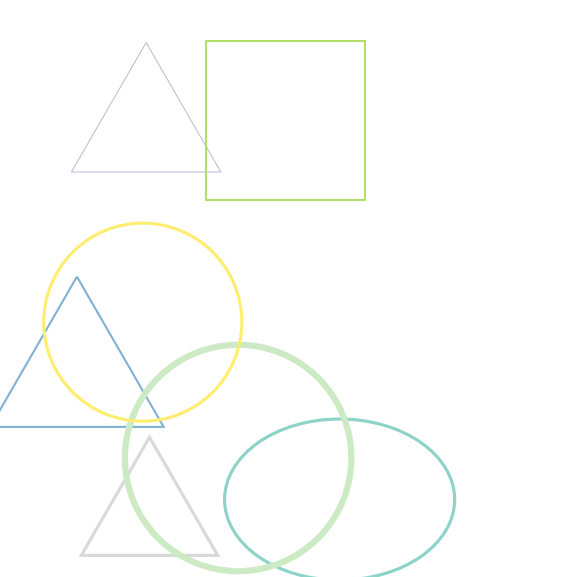[{"shape": "oval", "thickness": 1.5, "radius": 1.0, "center": [0.588, 0.134]}, {"shape": "triangle", "thickness": 0.5, "radius": 0.75, "center": [0.253, 0.776]}, {"shape": "triangle", "thickness": 1, "radius": 0.87, "center": [0.133, 0.347]}, {"shape": "square", "thickness": 1, "radius": 0.69, "center": [0.495, 0.791]}, {"shape": "triangle", "thickness": 1.5, "radius": 0.68, "center": [0.259, 0.106]}, {"shape": "circle", "thickness": 3, "radius": 0.98, "center": [0.412, 0.206]}, {"shape": "circle", "thickness": 1.5, "radius": 0.86, "center": [0.247, 0.441]}]